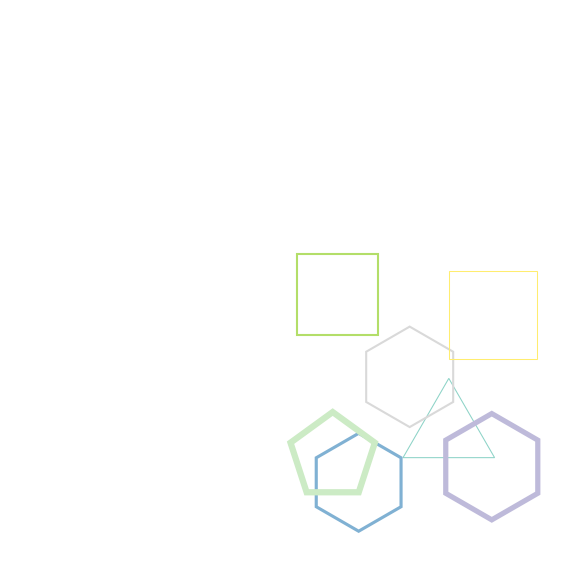[{"shape": "triangle", "thickness": 0.5, "radius": 0.46, "center": [0.777, 0.252]}, {"shape": "hexagon", "thickness": 2.5, "radius": 0.46, "center": [0.852, 0.191]}, {"shape": "hexagon", "thickness": 1.5, "radius": 0.42, "center": [0.621, 0.164]}, {"shape": "square", "thickness": 1, "radius": 0.35, "center": [0.584, 0.488]}, {"shape": "hexagon", "thickness": 1, "radius": 0.43, "center": [0.709, 0.347]}, {"shape": "pentagon", "thickness": 3, "radius": 0.38, "center": [0.576, 0.209]}, {"shape": "square", "thickness": 0.5, "radius": 0.38, "center": [0.854, 0.454]}]